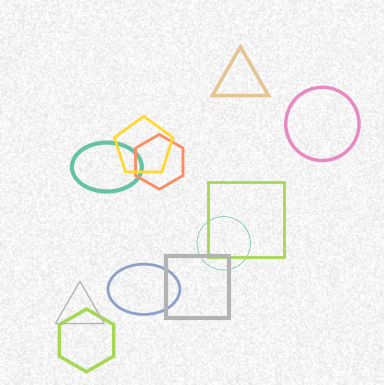[{"shape": "circle", "thickness": 0.5, "radius": 0.35, "center": [0.581, 0.368]}, {"shape": "oval", "thickness": 3, "radius": 0.45, "center": [0.278, 0.566]}, {"shape": "hexagon", "thickness": 2, "radius": 0.36, "center": [0.414, 0.58]}, {"shape": "oval", "thickness": 2, "radius": 0.47, "center": [0.374, 0.249]}, {"shape": "circle", "thickness": 2.5, "radius": 0.48, "center": [0.837, 0.678]}, {"shape": "square", "thickness": 2, "radius": 0.49, "center": [0.638, 0.43]}, {"shape": "hexagon", "thickness": 2.5, "radius": 0.41, "center": [0.225, 0.116]}, {"shape": "pentagon", "thickness": 2, "radius": 0.4, "center": [0.373, 0.618]}, {"shape": "triangle", "thickness": 2.5, "radius": 0.42, "center": [0.624, 0.794]}, {"shape": "square", "thickness": 3, "radius": 0.41, "center": [0.512, 0.255]}, {"shape": "triangle", "thickness": 1, "radius": 0.37, "center": [0.207, 0.196]}]